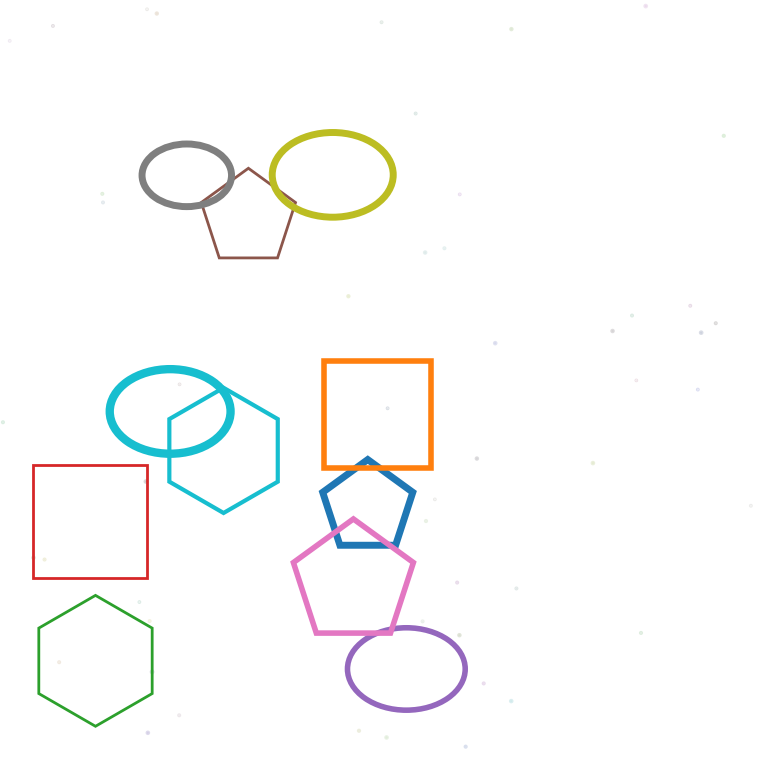[{"shape": "pentagon", "thickness": 2.5, "radius": 0.31, "center": [0.478, 0.342]}, {"shape": "square", "thickness": 2, "radius": 0.35, "center": [0.49, 0.462]}, {"shape": "hexagon", "thickness": 1, "radius": 0.43, "center": [0.124, 0.142]}, {"shape": "square", "thickness": 1, "radius": 0.37, "center": [0.117, 0.323]}, {"shape": "oval", "thickness": 2, "radius": 0.38, "center": [0.528, 0.131]}, {"shape": "pentagon", "thickness": 1, "radius": 0.32, "center": [0.323, 0.717]}, {"shape": "pentagon", "thickness": 2, "radius": 0.41, "center": [0.459, 0.244]}, {"shape": "oval", "thickness": 2.5, "radius": 0.29, "center": [0.243, 0.772]}, {"shape": "oval", "thickness": 2.5, "radius": 0.39, "center": [0.432, 0.773]}, {"shape": "oval", "thickness": 3, "radius": 0.39, "center": [0.221, 0.466]}, {"shape": "hexagon", "thickness": 1.5, "radius": 0.41, "center": [0.29, 0.415]}]